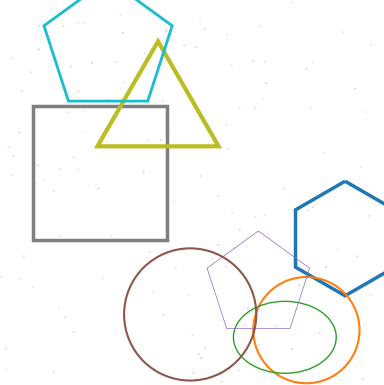[{"shape": "hexagon", "thickness": 2.5, "radius": 0.74, "center": [0.896, 0.381]}, {"shape": "circle", "thickness": 1.5, "radius": 0.69, "center": [0.796, 0.143]}, {"shape": "oval", "thickness": 1, "radius": 0.67, "center": [0.74, 0.124]}, {"shape": "pentagon", "thickness": 0.5, "radius": 0.7, "center": [0.671, 0.26]}, {"shape": "circle", "thickness": 1.5, "radius": 0.86, "center": [0.494, 0.183]}, {"shape": "square", "thickness": 2.5, "radius": 0.87, "center": [0.26, 0.55]}, {"shape": "triangle", "thickness": 3, "radius": 0.91, "center": [0.41, 0.711]}, {"shape": "pentagon", "thickness": 2, "radius": 0.88, "center": [0.281, 0.879]}]